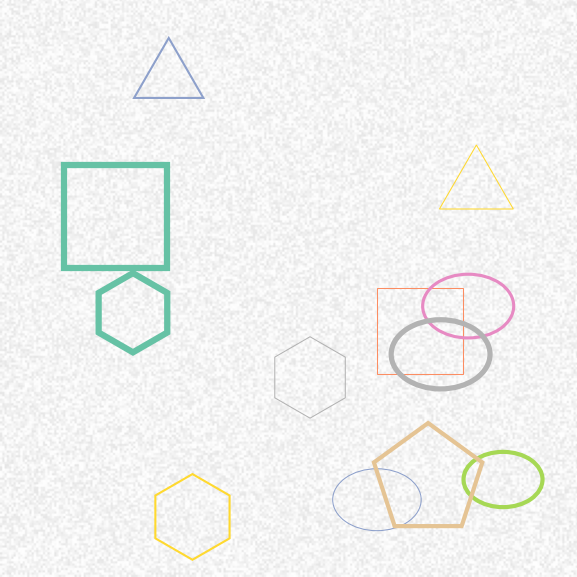[{"shape": "square", "thickness": 3, "radius": 0.45, "center": [0.2, 0.624]}, {"shape": "hexagon", "thickness": 3, "radius": 0.34, "center": [0.23, 0.458]}, {"shape": "square", "thickness": 0.5, "radius": 0.37, "center": [0.727, 0.426]}, {"shape": "triangle", "thickness": 1, "radius": 0.35, "center": [0.292, 0.864]}, {"shape": "oval", "thickness": 0.5, "radius": 0.38, "center": [0.653, 0.134]}, {"shape": "oval", "thickness": 1.5, "radius": 0.39, "center": [0.811, 0.469]}, {"shape": "oval", "thickness": 2, "radius": 0.34, "center": [0.871, 0.169]}, {"shape": "hexagon", "thickness": 1, "radius": 0.37, "center": [0.333, 0.104]}, {"shape": "triangle", "thickness": 0.5, "radius": 0.37, "center": [0.825, 0.674]}, {"shape": "pentagon", "thickness": 2, "radius": 0.49, "center": [0.741, 0.168]}, {"shape": "oval", "thickness": 2.5, "radius": 0.43, "center": [0.763, 0.386]}, {"shape": "hexagon", "thickness": 0.5, "radius": 0.35, "center": [0.537, 0.346]}]